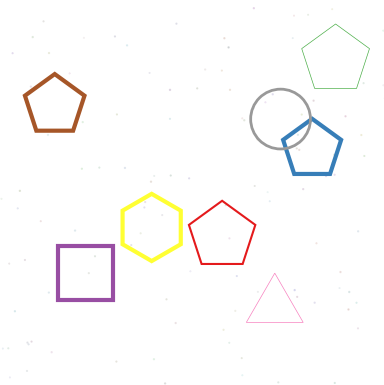[{"shape": "pentagon", "thickness": 1.5, "radius": 0.45, "center": [0.577, 0.388]}, {"shape": "pentagon", "thickness": 3, "radius": 0.4, "center": [0.811, 0.612]}, {"shape": "pentagon", "thickness": 0.5, "radius": 0.46, "center": [0.872, 0.845]}, {"shape": "square", "thickness": 3, "radius": 0.35, "center": [0.222, 0.291]}, {"shape": "hexagon", "thickness": 3, "radius": 0.44, "center": [0.394, 0.409]}, {"shape": "pentagon", "thickness": 3, "radius": 0.41, "center": [0.142, 0.726]}, {"shape": "triangle", "thickness": 0.5, "radius": 0.43, "center": [0.714, 0.205]}, {"shape": "circle", "thickness": 2, "radius": 0.39, "center": [0.729, 0.691]}]